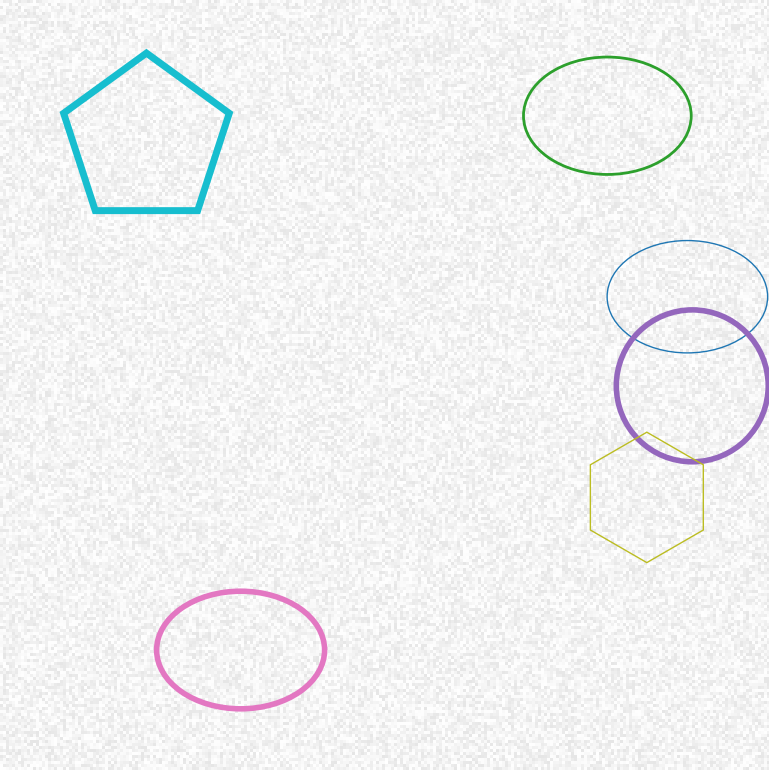[{"shape": "oval", "thickness": 0.5, "radius": 0.52, "center": [0.893, 0.615]}, {"shape": "oval", "thickness": 1, "radius": 0.54, "center": [0.789, 0.85]}, {"shape": "circle", "thickness": 2, "radius": 0.49, "center": [0.899, 0.499]}, {"shape": "oval", "thickness": 2, "radius": 0.55, "center": [0.312, 0.156]}, {"shape": "hexagon", "thickness": 0.5, "radius": 0.42, "center": [0.84, 0.354]}, {"shape": "pentagon", "thickness": 2.5, "radius": 0.57, "center": [0.19, 0.818]}]